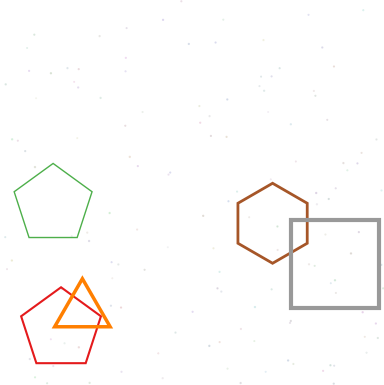[{"shape": "pentagon", "thickness": 1.5, "radius": 0.54, "center": [0.159, 0.145]}, {"shape": "pentagon", "thickness": 1, "radius": 0.53, "center": [0.138, 0.469]}, {"shape": "triangle", "thickness": 2.5, "radius": 0.42, "center": [0.214, 0.193]}, {"shape": "hexagon", "thickness": 2, "radius": 0.52, "center": [0.708, 0.42]}, {"shape": "square", "thickness": 3, "radius": 0.57, "center": [0.871, 0.314]}]